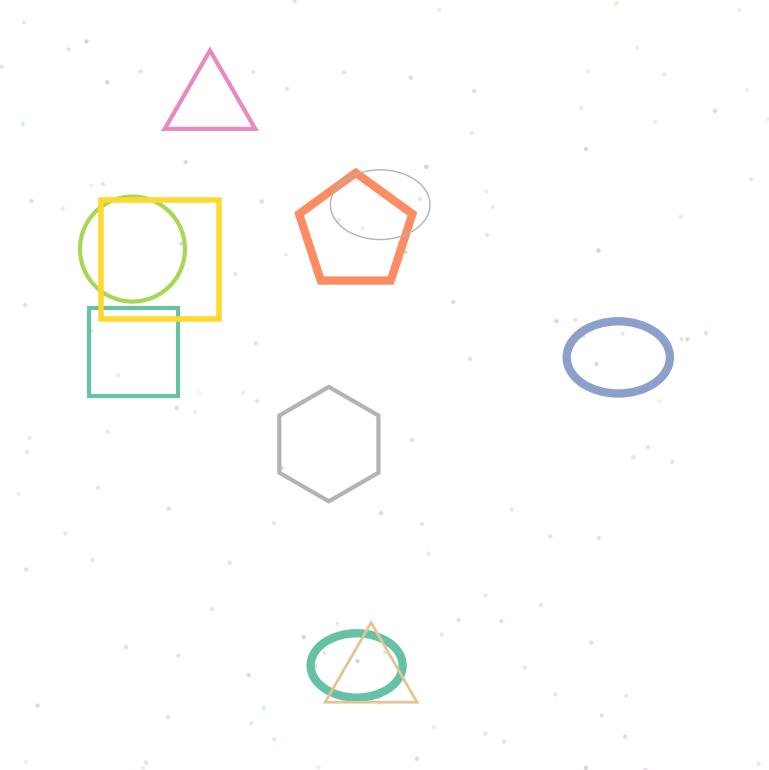[{"shape": "square", "thickness": 1.5, "radius": 0.29, "center": [0.174, 0.543]}, {"shape": "oval", "thickness": 3, "radius": 0.3, "center": [0.463, 0.136]}, {"shape": "pentagon", "thickness": 3, "radius": 0.39, "center": [0.462, 0.698]}, {"shape": "oval", "thickness": 3, "radius": 0.34, "center": [0.803, 0.536]}, {"shape": "triangle", "thickness": 1.5, "radius": 0.34, "center": [0.273, 0.867]}, {"shape": "circle", "thickness": 1.5, "radius": 0.34, "center": [0.172, 0.677]}, {"shape": "square", "thickness": 2, "radius": 0.38, "center": [0.208, 0.663]}, {"shape": "triangle", "thickness": 1, "radius": 0.34, "center": [0.482, 0.122]}, {"shape": "hexagon", "thickness": 1.5, "radius": 0.37, "center": [0.427, 0.423]}, {"shape": "oval", "thickness": 0.5, "radius": 0.32, "center": [0.494, 0.734]}]